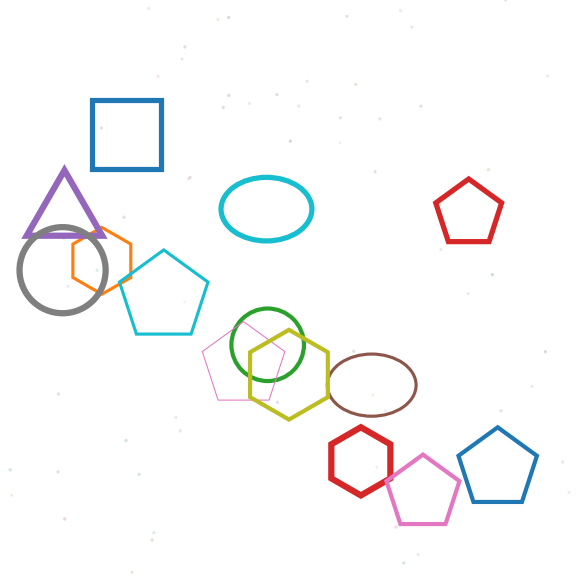[{"shape": "pentagon", "thickness": 2, "radius": 0.36, "center": [0.862, 0.188]}, {"shape": "square", "thickness": 2.5, "radius": 0.3, "center": [0.219, 0.766]}, {"shape": "hexagon", "thickness": 1.5, "radius": 0.29, "center": [0.176, 0.548]}, {"shape": "circle", "thickness": 2, "radius": 0.31, "center": [0.464, 0.402]}, {"shape": "pentagon", "thickness": 2.5, "radius": 0.3, "center": [0.812, 0.629]}, {"shape": "hexagon", "thickness": 3, "radius": 0.3, "center": [0.625, 0.2]}, {"shape": "triangle", "thickness": 3, "radius": 0.38, "center": [0.112, 0.629]}, {"shape": "oval", "thickness": 1.5, "radius": 0.38, "center": [0.644, 0.332]}, {"shape": "pentagon", "thickness": 2, "radius": 0.33, "center": [0.732, 0.145]}, {"shape": "pentagon", "thickness": 0.5, "radius": 0.38, "center": [0.422, 0.367]}, {"shape": "circle", "thickness": 3, "radius": 0.37, "center": [0.108, 0.531]}, {"shape": "hexagon", "thickness": 2, "radius": 0.39, "center": [0.5, 0.35]}, {"shape": "oval", "thickness": 2.5, "radius": 0.39, "center": [0.461, 0.637]}, {"shape": "pentagon", "thickness": 1.5, "radius": 0.4, "center": [0.284, 0.486]}]